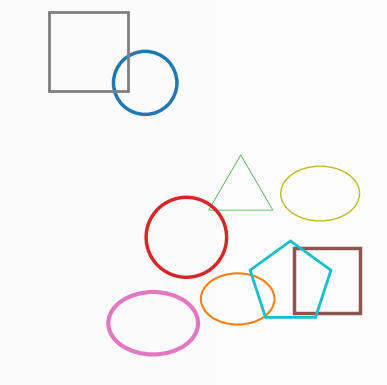[{"shape": "circle", "thickness": 2.5, "radius": 0.41, "center": [0.375, 0.785]}, {"shape": "oval", "thickness": 1.5, "radius": 0.48, "center": [0.613, 0.224]}, {"shape": "triangle", "thickness": 0.5, "radius": 0.48, "center": [0.621, 0.502]}, {"shape": "circle", "thickness": 2.5, "radius": 0.52, "center": [0.481, 0.384]}, {"shape": "square", "thickness": 2.5, "radius": 0.42, "center": [0.844, 0.271]}, {"shape": "oval", "thickness": 3, "radius": 0.58, "center": [0.395, 0.16]}, {"shape": "square", "thickness": 2, "radius": 0.51, "center": [0.228, 0.867]}, {"shape": "oval", "thickness": 1, "radius": 0.51, "center": [0.826, 0.497]}, {"shape": "pentagon", "thickness": 2, "radius": 0.55, "center": [0.75, 0.264]}]